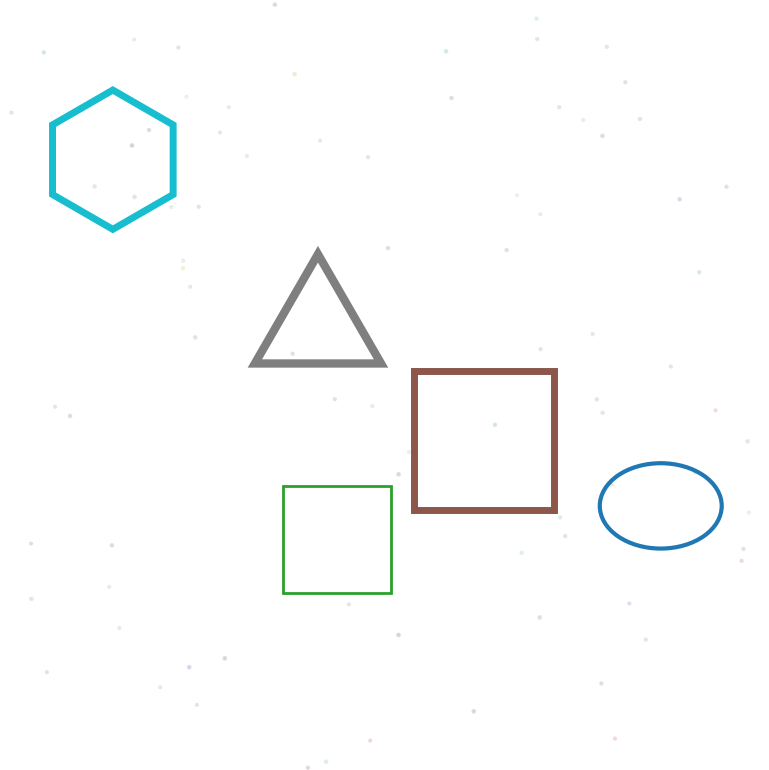[{"shape": "oval", "thickness": 1.5, "radius": 0.4, "center": [0.858, 0.343]}, {"shape": "square", "thickness": 1, "radius": 0.35, "center": [0.438, 0.299]}, {"shape": "square", "thickness": 2.5, "radius": 0.45, "center": [0.628, 0.428]}, {"shape": "triangle", "thickness": 3, "radius": 0.47, "center": [0.413, 0.575]}, {"shape": "hexagon", "thickness": 2.5, "radius": 0.45, "center": [0.147, 0.793]}]